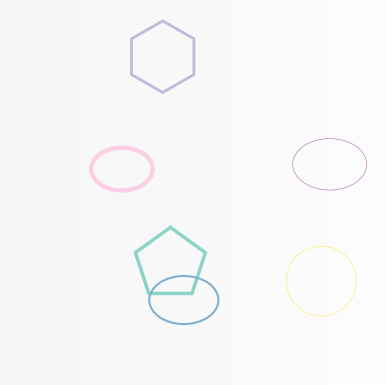[{"shape": "pentagon", "thickness": 2.5, "radius": 0.47, "center": [0.44, 0.315]}, {"shape": "hexagon", "thickness": 2, "radius": 0.46, "center": [0.42, 0.853]}, {"shape": "oval", "thickness": 1.5, "radius": 0.45, "center": [0.474, 0.221]}, {"shape": "oval", "thickness": 3, "radius": 0.4, "center": [0.315, 0.561]}, {"shape": "oval", "thickness": 0.5, "radius": 0.48, "center": [0.851, 0.573]}, {"shape": "circle", "thickness": 0.5, "radius": 0.45, "center": [0.829, 0.27]}]